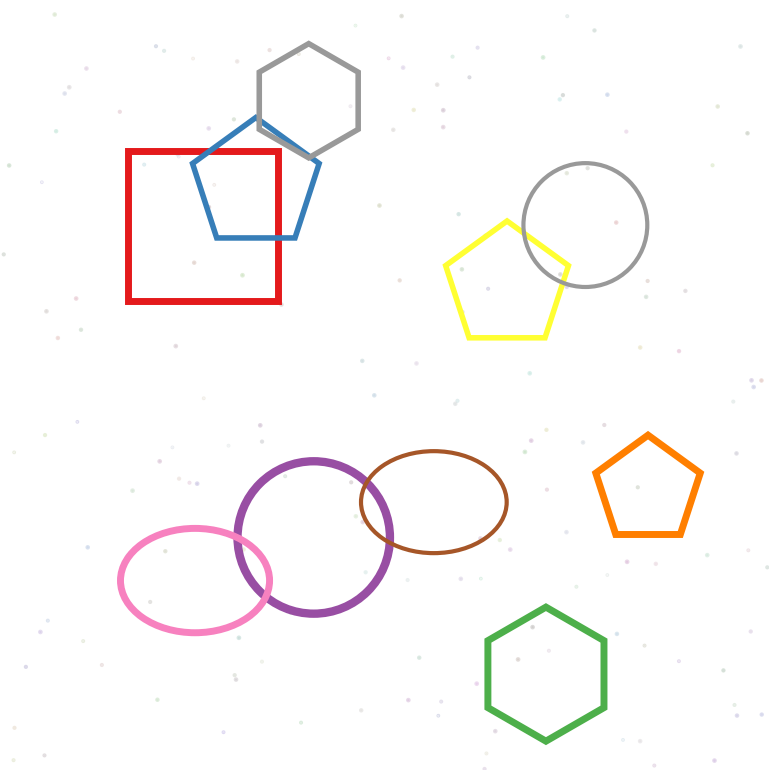[{"shape": "square", "thickness": 2.5, "radius": 0.49, "center": [0.264, 0.706]}, {"shape": "pentagon", "thickness": 2, "radius": 0.43, "center": [0.332, 0.761]}, {"shape": "hexagon", "thickness": 2.5, "radius": 0.44, "center": [0.709, 0.124]}, {"shape": "circle", "thickness": 3, "radius": 0.49, "center": [0.407, 0.302]}, {"shape": "pentagon", "thickness": 2.5, "radius": 0.36, "center": [0.842, 0.364]}, {"shape": "pentagon", "thickness": 2, "radius": 0.42, "center": [0.659, 0.629]}, {"shape": "oval", "thickness": 1.5, "radius": 0.47, "center": [0.563, 0.348]}, {"shape": "oval", "thickness": 2.5, "radius": 0.48, "center": [0.253, 0.246]}, {"shape": "circle", "thickness": 1.5, "radius": 0.4, "center": [0.76, 0.708]}, {"shape": "hexagon", "thickness": 2, "radius": 0.37, "center": [0.401, 0.869]}]